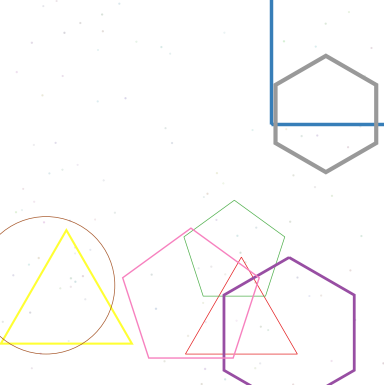[{"shape": "triangle", "thickness": 0.5, "radius": 0.84, "center": [0.627, 0.164]}, {"shape": "square", "thickness": 2.5, "radius": 0.86, "center": [0.874, 0.849]}, {"shape": "pentagon", "thickness": 0.5, "radius": 0.69, "center": [0.609, 0.342]}, {"shape": "hexagon", "thickness": 2, "radius": 0.98, "center": [0.751, 0.136]}, {"shape": "triangle", "thickness": 1.5, "radius": 0.98, "center": [0.172, 0.206]}, {"shape": "circle", "thickness": 0.5, "radius": 0.89, "center": [0.12, 0.259]}, {"shape": "pentagon", "thickness": 1, "radius": 0.93, "center": [0.496, 0.221]}, {"shape": "hexagon", "thickness": 3, "radius": 0.76, "center": [0.846, 0.704]}]